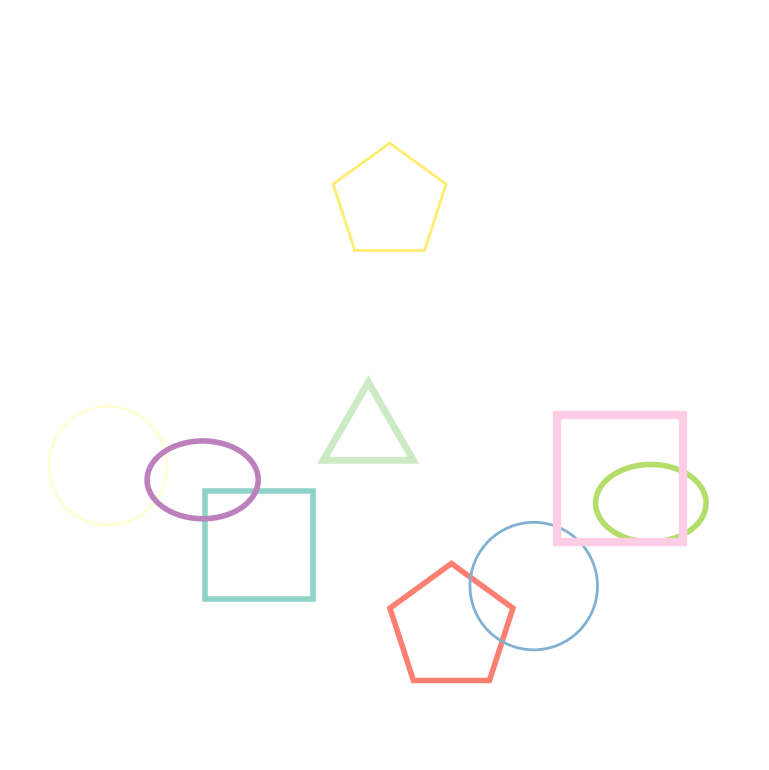[{"shape": "square", "thickness": 2, "radius": 0.35, "center": [0.336, 0.292]}, {"shape": "circle", "thickness": 0.5, "radius": 0.38, "center": [0.14, 0.395]}, {"shape": "pentagon", "thickness": 2, "radius": 0.42, "center": [0.586, 0.184]}, {"shape": "circle", "thickness": 1, "radius": 0.41, "center": [0.693, 0.239]}, {"shape": "oval", "thickness": 2, "radius": 0.36, "center": [0.845, 0.347]}, {"shape": "square", "thickness": 3, "radius": 0.41, "center": [0.805, 0.379]}, {"shape": "oval", "thickness": 2, "radius": 0.36, "center": [0.263, 0.377]}, {"shape": "triangle", "thickness": 2.5, "radius": 0.34, "center": [0.478, 0.436]}, {"shape": "pentagon", "thickness": 1, "radius": 0.39, "center": [0.506, 0.737]}]